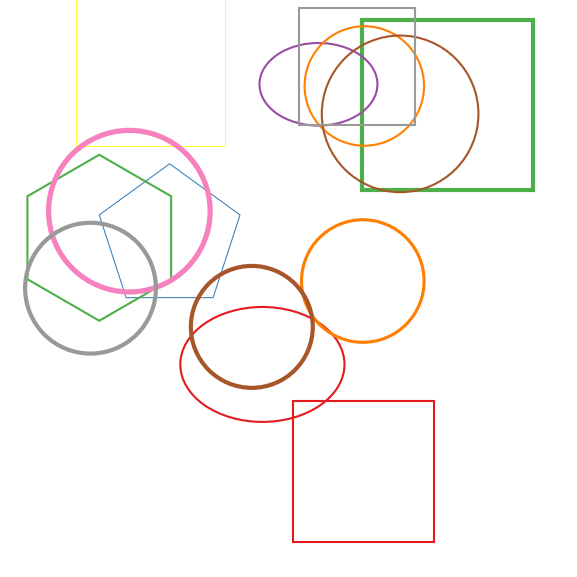[{"shape": "square", "thickness": 1, "radius": 0.61, "center": [0.629, 0.183]}, {"shape": "oval", "thickness": 1, "radius": 0.71, "center": [0.454, 0.368]}, {"shape": "pentagon", "thickness": 0.5, "radius": 0.64, "center": [0.294, 0.587]}, {"shape": "hexagon", "thickness": 1, "radius": 0.72, "center": [0.172, 0.587]}, {"shape": "square", "thickness": 2, "radius": 0.74, "center": [0.775, 0.817]}, {"shape": "oval", "thickness": 1, "radius": 0.51, "center": [0.551, 0.853]}, {"shape": "circle", "thickness": 1.5, "radius": 0.53, "center": [0.628, 0.512]}, {"shape": "circle", "thickness": 1, "radius": 0.52, "center": [0.631, 0.85]}, {"shape": "square", "thickness": 0.5, "radius": 0.64, "center": [0.26, 0.874]}, {"shape": "circle", "thickness": 1, "radius": 0.68, "center": [0.693, 0.802]}, {"shape": "circle", "thickness": 2, "radius": 0.53, "center": [0.436, 0.433]}, {"shape": "circle", "thickness": 2.5, "radius": 0.7, "center": [0.224, 0.633]}, {"shape": "square", "thickness": 1, "radius": 0.5, "center": [0.618, 0.884]}, {"shape": "circle", "thickness": 2, "radius": 0.57, "center": [0.157, 0.5]}]